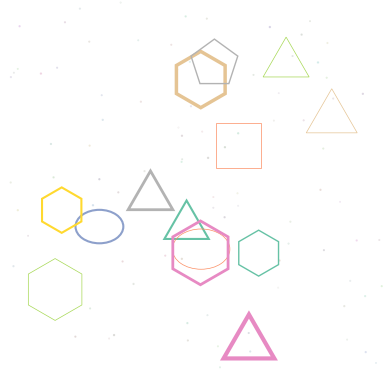[{"shape": "triangle", "thickness": 1.5, "radius": 0.33, "center": [0.485, 0.413]}, {"shape": "hexagon", "thickness": 1, "radius": 0.3, "center": [0.672, 0.342]}, {"shape": "square", "thickness": 0.5, "radius": 0.29, "center": [0.619, 0.622]}, {"shape": "oval", "thickness": 0.5, "radius": 0.37, "center": [0.522, 0.353]}, {"shape": "oval", "thickness": 1.5, "radius": 0.31, "center": [0.258, 0.412]}, {"shape": "hexagon", "thickness": 2, "radius": 0.41, "center": [0.521, 0.343]}, {"shape": "triangle", "thickness": 3, "radius": 0.38, "center": [0.647, 0.107]}, {"shape": "triangle", "thickness": 0.5, "radius": 0.35, "center": [0.743, 0.835]}, {"shape": "hexagon", "thickness": 0.5, "radius": 0.4, "center": [0.143, 0.248]}, {"shape": "hexagon", "thickness": 1.5, "radius": 0.3, "center": [0.16, 0.454]}, {"shape": "hexagon", "thickness": 2.5, "radius": 0.37, "center": [0.521, 0.793]}, {"shape": "triangle", "thickness": 0.5, "radius": 0.38, "center": [0.862, 0.693]}, {"shape": "triangle", "thickness": 2, "radius": 0.34, "center": [0.391, 0.489]}, {"shape": "pentagon", "thickness": 1, "radius": 0.32, "center": [0.557, 0.835]}]